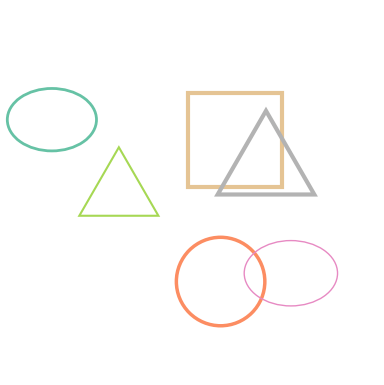[{"shape": "oval", "thickness": 2, "radius": 0.58, "center": [0.135, 0.689]}, {"shape": "circle", "thickness": 2.5, "radius": 0.57, "center": [0.573, 0.269]}, {"shape": "oval", "thickness": 1, "radius": 0.61, "center": [0.756, 0.29]}, {"shape": "triangle", "thickness": 1.5, "radius": 0.59, "center": [0.309, 0.499]}, {"shape": "square", "thickness": 3, "radius": 0.61, "center": [0.61, 0.637]}, {"shape": "triangle", "thickness": 3, "radius": 0.72, "center": [0.691, 0.567]}]